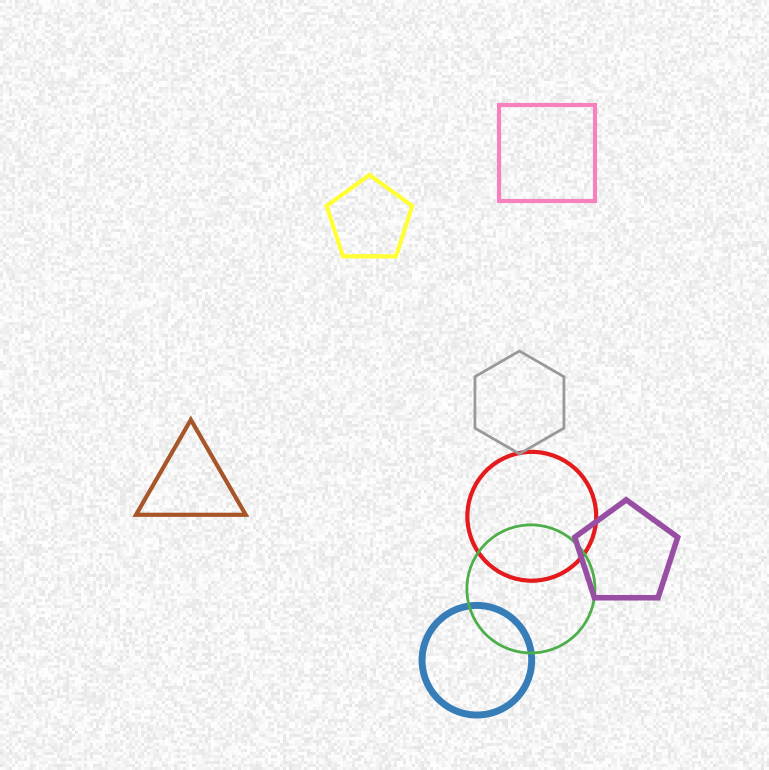[{"shape": "circle", "thickness": 1.5, "radius": 0.42, "center": [0.691, 0.33]}, {"shape": "circle", "thickness": 2.5, "radius": 0.36, "center": [0.619, 0.143]}, {"shape": "circle", "thickness": 1, "radius": 0.42, "center": [0.689, 0.235]}, {"shape": "pentagon", "thickness": 2, "radius": 0.35, "center": [0.813, 0.281]}, {"shape": "pentagon", "thickness": 1.5, "radius": 0.29, "center": [0.48, 0.714]}, {"shape": "triangle", "thickness": 1.5, "radius": 0.41, "center": [0.248, 0.373]}, {"shape": "square", "thickness": 1.5, "radius": 0.31, "center": [0.71, 0.802]}, {"shape": "hexagon", "thickness": 1, "radius": 0.33, "center": [0.675, 0.477]}]